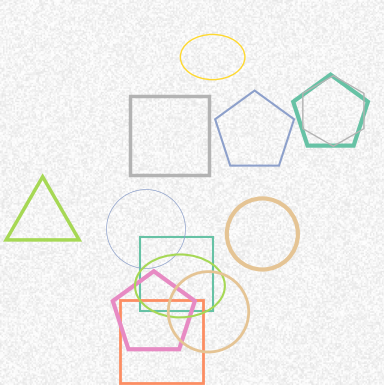[{"shape": "square", "thickness": 1.5, "radius": 0.48, "center": [0.459, 0.288]}, {"shape": "pentagon", "thickness": 3, "radius": 0.51, "center": [0.859, 0.704]}, {"shape": "square", "thickness": 2, "radius": 0.54, "center": [0.42, 0.113]}, {"shape": "circle", "thickness": 0.5, "radius": 0.51, "center": [0.379, 0.405]}, {"shape": "pentagon", "thickness": 1.5, "radius": 0.54, "center": [0.661, 0.657]}, {"shape": "pentagon", "thickness": 3, "radius": 0.56, "center": [0.4, 0.184]}, {"shape": "oval", "thickness": 1.5, "radius": 0.58, "center": [0.467, 0.257]}, {"shape": "triangle", "thickness": 2.5, "radius": 0.55, "center": [0.111, 0.432]}, {"shape": "oval", "thickness": 1, "radius": 0.42, "center": [0.552, 0.852]}, {"shape": "circle", "thickness": 3, "radius": 0.46, "center": [0.681, 0.392]}, {"shape": "circle", "thickness": 2, "radius": 0.52, "center": [0.542, 0.19]}, {"shape": "hexagon", "thickness": 1, "radius": 0.46, "center": [0.866, 0.712]}, {"shape": "square", "thickness": 2.5, "radius": 0.51, "center": [0.441, 0.649]}]